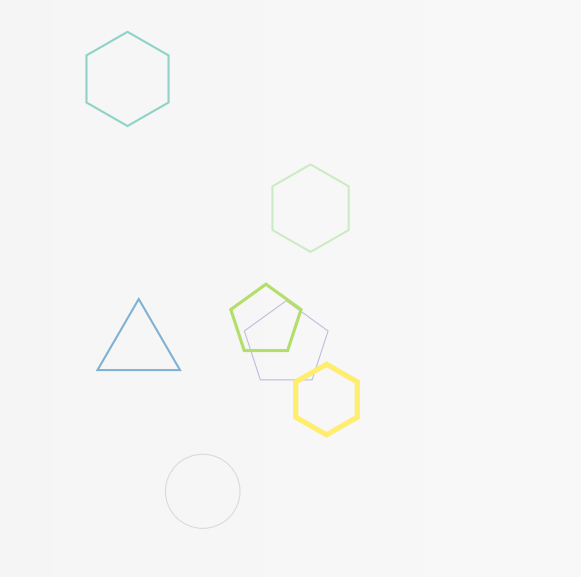[{"shape": "hexagon", "thickness": 1, "radius": 0.41, "center": [0.219, 0.862]}, {"shape": "pentagon", "thickness": 0.5, "radius": 0.38, "center": [0.492, 0.403]}, {"shape": "triangle", "thickness": 1, "radius": 0.41, "center": [0.239, 0.399]}, {"shape": "pentagon", "thickness": 1.5, "radius": 0.32, "center": [0.458, 0.443]}, {"shape": "circle", "thickness": 0.5, "radius": 0.32, "center": [0.349, 0.148]}, {"shape": "hexagon", "thickness": 1, "radius": 0.38, "center": [0.534, 0.639]}, {"shape": "hexagon", "thickness": 2.5, "radius": 0.31, "center": [0.562, 0.307]}]